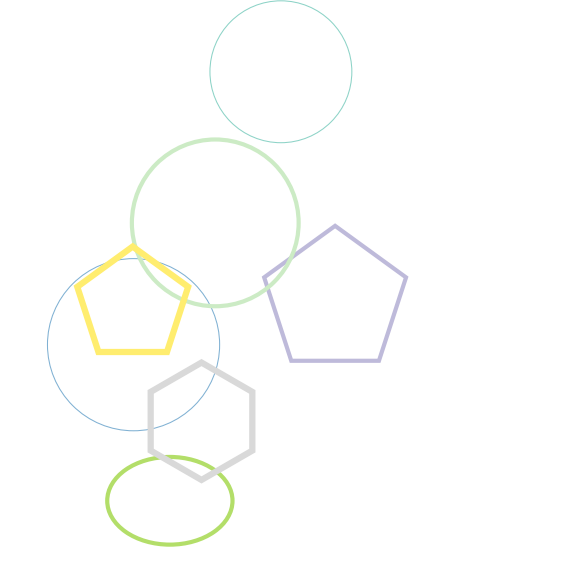[{"shape": "circle", "thickness": 0.5, "radius": 0.61, "center": [0.486, 0.875]}, {"shape": "pentagon", "thickness": 2, "radius": 0.65, "center": [0.58, 0.479]}, {"shape": "circle", "thickness": 0.5, "radius": 0.75, "center": [0.231, 0.402]}, {"shape": "oval", "thickness": 2, "radius": 0.54, "center": [0.294, 0.132]}, {"shape": "hexagon", "thickness": 3, "radius": 0.51, "center": [0.349, 0.27]}, {"shape": "circle", "thickness": 2, "radius": 0.72, "center": [0.373, 0.613]}, {"shape": "pentagon", "thickness": 3, "radius": 0.5, "center": [0.23, 0.471]}]